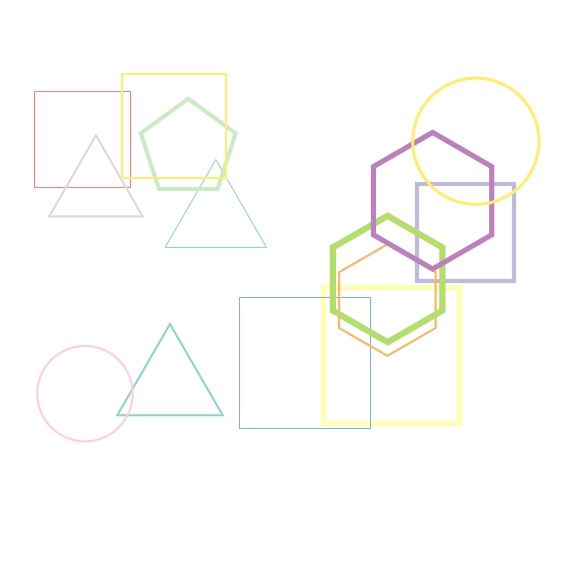[{"shape": "triangle", "thickness": 0.5, "radius": 0.51, "center": [0.374, 0.621]}, {"shape": "triangle", "thickness": 1, "radius": 0.53, "center": [0.294, 0.333]}, {"shape": "square", "thickness": 2.5, "radius": 0.59, "center": [0.677, 0.385]}, {"shape": "square", "thickness": 2, "radius": 0.42, "center": [0.806, 0.596]}, {"shape": "square", "thickness": 0.5, "radius": 0.42, "center": [0.142, 0.759]}, {"shape": "square", "thickness": 0.5, "radius": 0.57, "center": [0.527, 0.372]}, {"shape": "hexagon", "thickness": 1, "radius": 0.48, "center": [0.671, 0.479]}, {"shape": "hexagon", "thickness": 3, "radius": 0.55, "center": [0.671, 0.516]}, {"shape": "circle", "thickness": 1, "radius": 0.41, "center": [0.147, 0.317]}, {"shape": "triangle", "thickness": 1, "radius": 0.47, "center": [0.166, 0.671]}, {"shape": "hexagon", "thickness": 2.5, "radius": 0.59, "center": [0.749, 0.652]}, {"shape": "pentagon", "thickness": 2, "radius": 0.43, "center": [0.326, 0.742]}, {"shape": "square", "thickness": 1, "radius": 0.45, "center": [0.301, 0.781]}, {"shape": "circle", "thickness": 1.5, "radius": 0.55, "center": [0.824, 0.755]}]